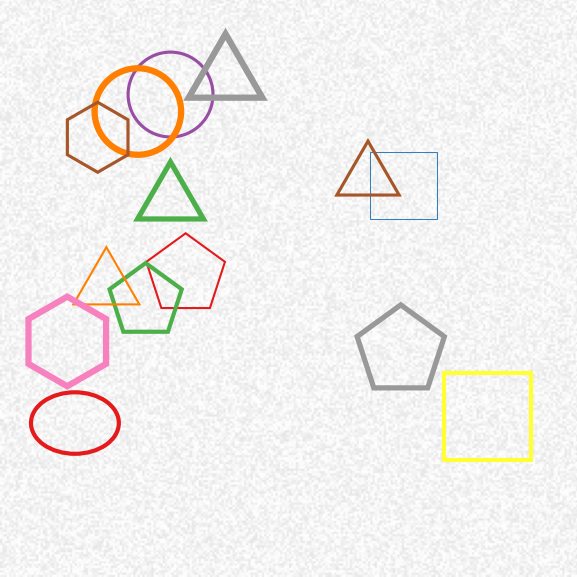[{"shape": "pentagon", "thickness": 1, "radius": 0.36, "center": [0.321, 0.524]}, {"shape": "oval", "thickness": 2, "radius": 0.38, "center": [0.13, 0.267]}, {"shape": "square", "thickness": 0.5, "radius": 0.29, "center": [0.699, 0.678]}, {"shape": "pentagon", "thickness": 2, "radius": 0.33, "center": [0.252, 0.478]}, {"shape": "triangle", "thickness": 2.5, "radius": 0.33, "center": [0.295, 0.653]}, {"shape": "circle", "thickness": 1.5, "radius": 0.37, "center": [0.295, 0.835]}, {"shape": "circle", "thickness": 3, "radius": 0.37, "center": [0.239, 0.806]}, {"shape": "triangle", "thickness": 1, "radius": 0.33, "center": [0.184, 0.505]}, {"shape": "square", "thickness": 2, "radius": 0.38, "center": [0.844, 0.277]}, {"shape": "hexagon", "thickness": 1.5, "radius": 0.3, "center": [0.169, 0.761]}, {"shape": "triangle", "thickness": 1.5, "radius": 0.31, "center": [0.637, 0.693]}, {"shape": "hexagon", "thickness": 3, "radius": 0.39, "center": [0.116, 0.408]}, {"shape": "triangle", "thickness": 3, "radius": 0.37, "center": [0.391, 0.867]}, {"shape": "pentagon", "thickness": 2.5, "radius": 0.4, "center": [0.694, 0.392]}]